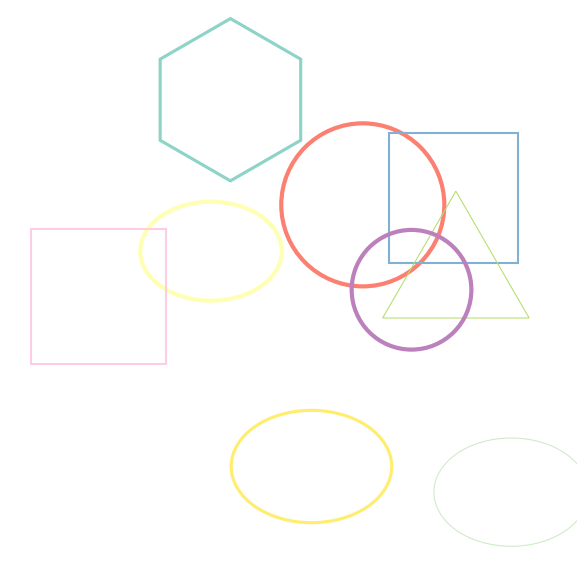[{"shape": "hexagon", "thickness": 1.5, "radius": 0.7, "center": [0.399, 0.826]}, {"shape": "oval", "thickness": 2, "radius": 0.61, "center": [0.365, 0.564]}, {"shape": "circle", "thickness": 2, "radius": 0.71, "center": [0.628, 0.644]}, {"shape": "square", "thickness": 1, "radius": 0.56, "center": [0.785, 0.656]}, {"shape": "triangle", "thickness": 0.5, "radius": 0.73, "center": [0.789, 0.522]}, {"shape": "square", "thickness": 1, "radius": 0.58, "center": [0.17, 0.485]}, {"shape": "circle", "thickness": 2, "radius": 0.52, "center": [0.713, 0.497]}, {"shape": "oval", "thickness": 0.5, "radius": 0.67, "center": [0.885, 0.147]}, {"shape": "oval", "thickness": 1.5, "radius": 0.69, "center": [0.539, 0.191]}]